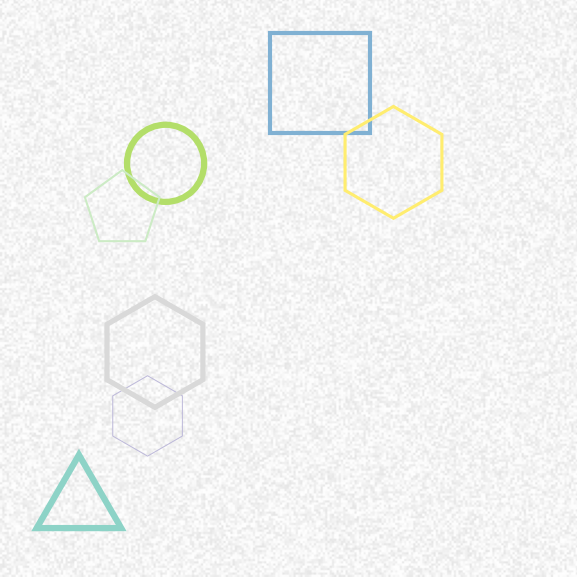[{"shape": "triangle", "thickness": 3, "radius": 0.42, "center": [0.137, 0.127]}, {"shape": "hexagon", "thickness": 0.5, "radius": 0.35, "center": [0.256, 0.279]}, {"shape": "square", "thickness": 2, "radius": 0.43, "center": [0.554, 0.855]}, {"shape": "circle", "thickness": 3, "radius": 0.33, "center": [0.287, 0.716]}, {"shape": "hexagon", "thickness": 2.5, "radius": 0.48, "center": [0.268, 0.39]}, {"shape": "pentagon", "thickness": 1, "radius": 0.34, "center": [0.212, 0.637]}, {"shape": "hexagon", "thickness": 1.5, "radius": 0.48, "center": [0.681, 0.718]}]